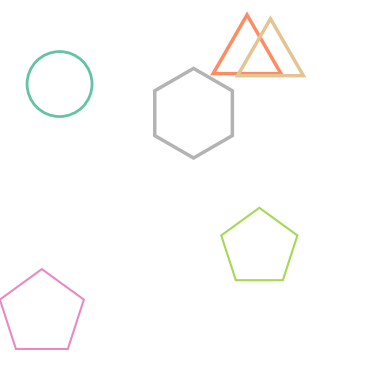[{"shape": "circle", "thickness": 2, "radius": 0.42, "center": [0.155, 0.782]}, {"shape": "triangle", "thickness": 2.5, "radius": 0.51, "center": [0.642, 0.86]}, {"shape": "pentagon", "thickness": 1.5, "radius": 0.57, "center": [0.109, 0.186]}, {"shape": "pentagon", "thickness": 1.5, "radius": 0.52, "center": [0.674, 0.356]}, {"shape": "triangle", "thickness": 2.5, "radius": 0.49, "center": [0.703, 0.853]}, {"shape": "hexagon", "thickness": 2.5, "radius": 0.58, "center": [0.503, 0.706]}]